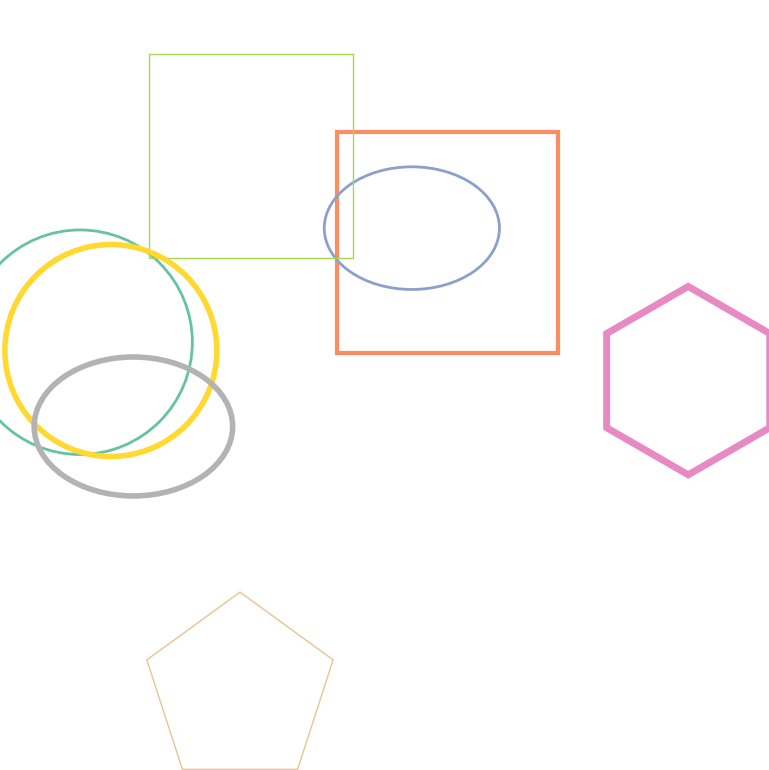[{"shape": "circle", "thickness": 1, "radius": 0.73, "center": [0.104, 0.556]}, {"shape": "square", "thickness": 1.5, "radius": 0.72, "center": [0.581, 0.685]}, {"shape": "oval", "thickness": 1, "radius": 0.57, "center": [0.535, 0.704]}, {"shape": "hexagon", "thickness": 2.5, "radius": 0.61, "center": [0.894, 0.506]}, {"shape": "square", "thickness": 0.5, "radius": 0.66, "center": [0.326, 0.798]}, {"shape": "circle", "thickness": 2, "radius": 0.69, "center": [0.144, 0.545]}, {"shape": "pentagon", "thickness": 0.5, "radius": 0.64, "center": [0.312, 0.104]}, {"shape": "oval", "thickness": 2, "radius": 0.64, "center": [0.173, 0.446]}]